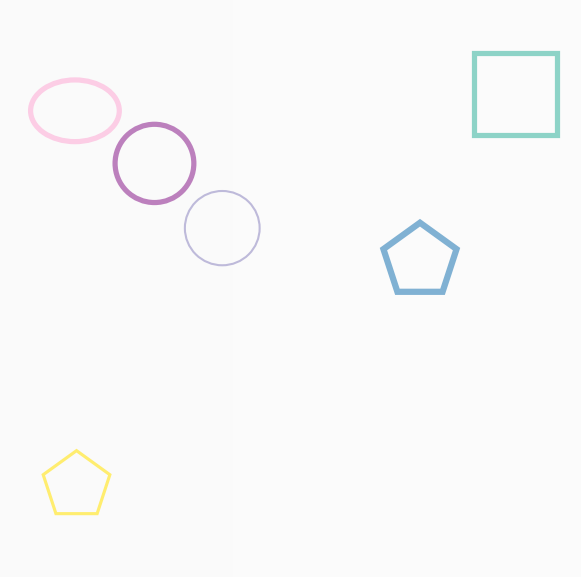[{"shape": "square", "thickness": 2.5, "radius": 0.36, "center": [0.886, 0.836]}, {"shape": "circle", "thickness": 1, "radius": 0.32, "center": [0.382, 0.604]}, {"shape": "pentagon", "thickness": 3, "radius": 0.33, "center": [0.723, 0.547]}, {"shape": "oval", "thickness": 2.5, "radius": 0.38, "center": [0.129, 0.807]}, {"shape": "circle", "thickness": 2.5, "radius": 0.34, "center": [0.266, 0.716]}, {"shape": "pentagon", "thickness": 1.5, "radius": 0.3, "center": [0.132, 0.158]}]